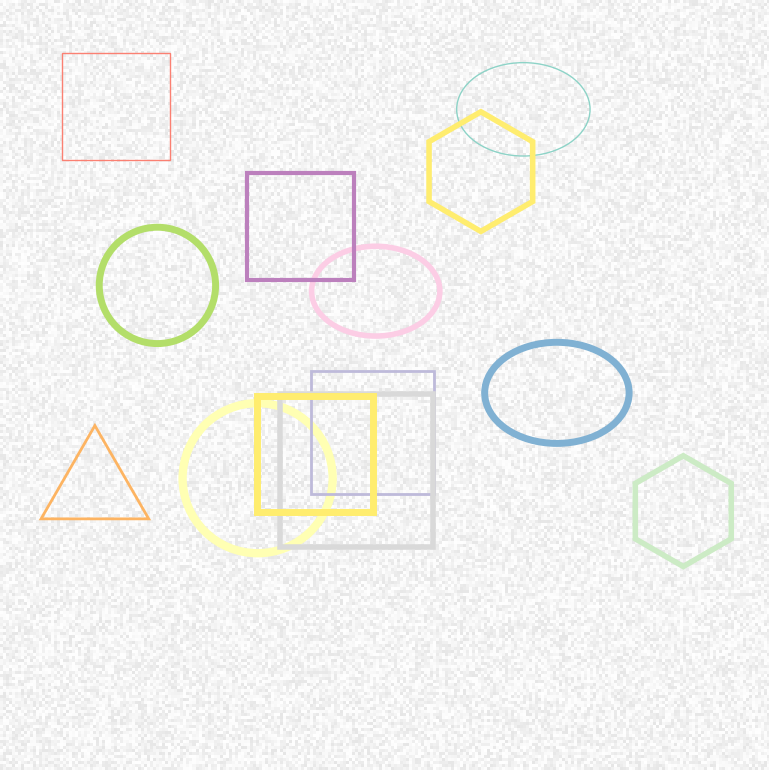[{"shape": "oval", "thickness": 0.5, "radius": 0.43, "center": [0.68, 0.858]}, {"shape": "circle", "thickness": 3, "radius": 0.49, "center": [0.335, 0.379]}, {"shape": "square", "thickness": 1, "radius": 0.4, "center": [0.484, 0.439]}, {"shape": "square", "thickness": 0.5, "radius": 0.35, "center": [0.15, 0.862]}, {"shape": "oval", "thickness": 2.5, "radius": 0.47, "center": [0.723, 0.49]}, {"shape": "triangle", "thickness": 1, "radius": 0.4, "center": [0.123, 0.367]}, {"shape": "circle", "thickness": 2.5, "radius": 0.38, "center": [0.204, 0.629]}, {"shape": "oval", "thickness": 2, "radius": 0.42, "center": [0.488, 0.622]}, {"shape": "square", "thickness": 2, "radius": 0.5, "center": [0.463, 0.389]}, {"shape": "square", "thickness": 1.5, "radius": 0.35, "center": [0.39, 0.706]}, {"shape": "hexagon", "thickness": 2, "radius": 0.36, "center": [0.887, 0.336]}, {"shape": "hexagon", "thickness": 2, "radius": 0.39, "center": [0.624, 0.777]}, {"shape": "square", "thickness": 2.5, "radius": 0.38, "center": [0.409, 0.41]}]